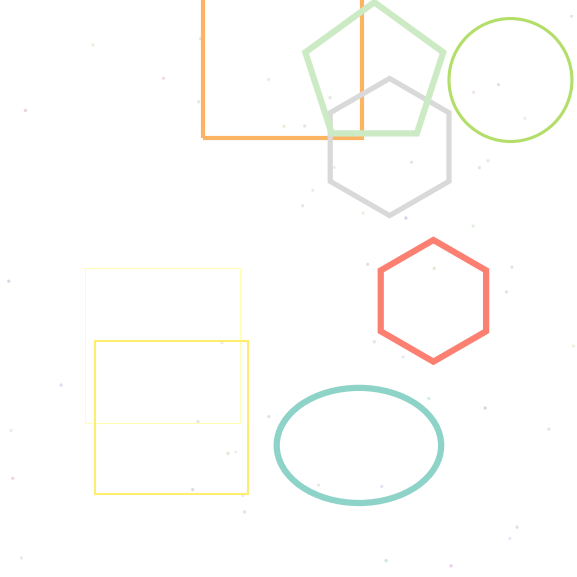[{"shape": "oval", "thickness": 3, "radius": 0.71, "center": [0.622, 0.228]}, {"shape": "square", "thickness": 0.5, "radius": 0.67, "center": [0.281, 0.4]}, {"shape": "hexagon", "thickness": 3, "radius": 0.53, "center": [0.751, 0.478]}, {"shape": "square", "thickness": 2, "radius": 0.69, "center": [0.489, 0.898]}, {"shape": "circle", "thickness": 1.5, "radius": 0.53, "center": [0.884, 0.861]}, {"shape": "hexagon", "thickness": 2.5, "radius": 0.59, "center": [0.675, 0.745]}, {"shape": "pentagon", "thickness": 3, "radius": 0.63, "center": [0.648, 0.87]}, {"shape": "square", "thickness": 1, "radius": 0.66, "center": [0.297, 0.276]}]